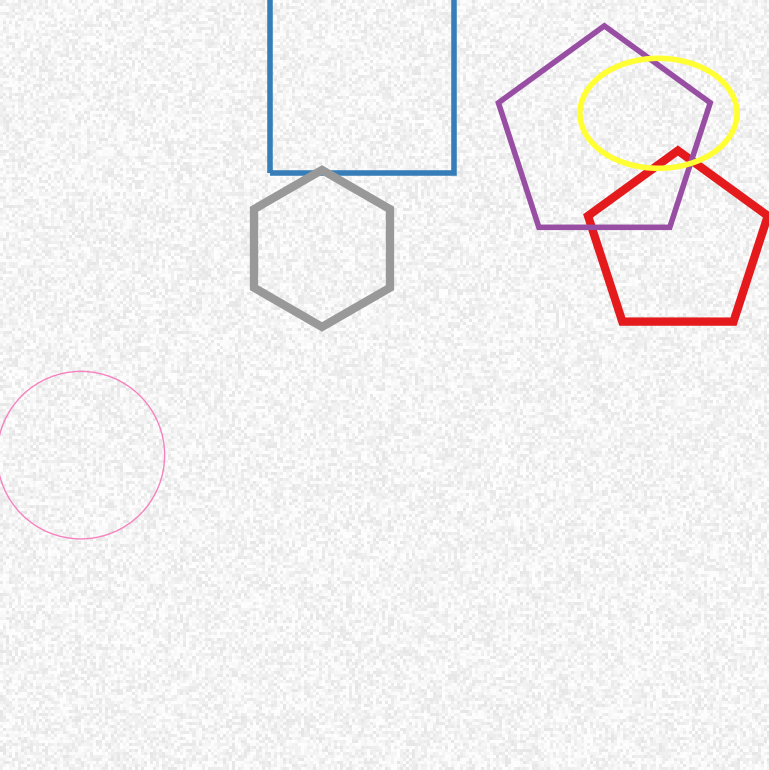[{"shape": "pentagon", "thickness": 3, "radius": 0.61, "center": [0.88, 0.682]}, {"shape": "square", "thickness": 2, "radius": 0.6, "center": [0.47, 0.895]}, {"shape": "pentagon", "thickness": 2, "radius": 0.72, "center": [0.785, 0.822]}, {"shape": "oval", "thickness": 2, "radius": 0.51, "center": [0.855, 0.853]}, {"shape": "circle", "thickness": 0.5, "radius": 0.54, "center": [0.105, 0.409]}, {"shape": "hexagon", "thickness": 3, "radius": 0.51, "center": [0.418, 0.677]}]